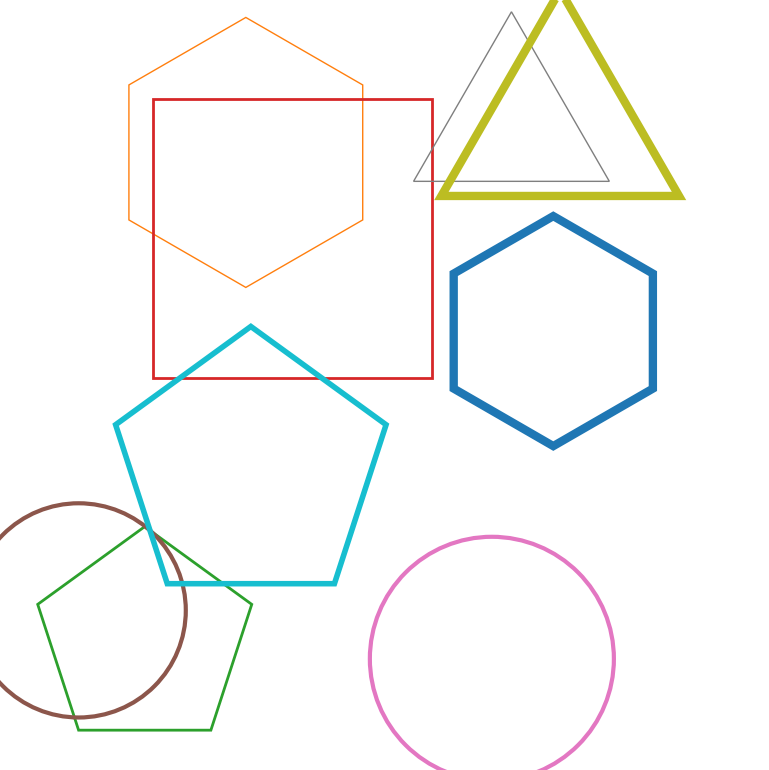[{"shape": "hexagon", "thickness": 3, "radius": 0.75, "center": [0.719, 0.57]}, {"shape": "hexagon", "thickness": 0.5, "radius": 0.88, "center": [0.319, 0.802]}, {"shape": "pentagon", "thickness": 1, "radius": 0.73, "center": [0.188, 0.17]}, {"shape": "square", "thickness": 1, "radius": 0.91, "center": [0.38, 0.69]}, {"shape": "circle", "thickness": 1.5, "radius": 0.7, "center": [0.102, 0.207]}, {"shape": "circle", "thickness": 1.5, "radius": 0.79, "center": [0.639, 0.144]}, {"shape": "triangle", "thickness": 0.5, "radius": 0.73, "center": [0.664, 0.838]}, {"shape": "triangle", "thickness": 3, "radius": 0.89, "center": [0.728, 0.835]}, {"shape": "pentagon", "thickness": 2, "radius": 0.92, "center": [0.326, 0.391]}]